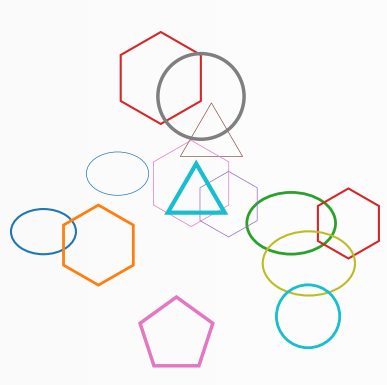[{"shape": "oval", "thickness": 1.5, "radius": 0.42, "center": [0.112, 0.398]}, {"shape": "oval", "thickness": 0.5, "radius": 0.4, "center": [0.303, 0.549]}, {"shape": "hexagon", "thickness": 2, "radius": 0.52, "center": [0.254, 0.363]}, {"shape": "oval", "thickness": 2, "radius": 0.57, "center": [0.751, 0.42]}, {"shape": "hexagon", "thickness": 1.5, "radius": 0.6, "center": [0.415, 0.797]}, {"shape": "hexagon", "thickness": 1.5, "radius": 0.45, "center": [0.899, 0.42]}, {"shape": "hexagon", "thickness": 0.5, "radius": 0.43, "center": [0.59, 0.47]}, {"shape": "triangle", "thickness": 0.5, "radius": 0.46, "center": [0.546, 0.64]}, {"shape": "pentagon", "thickness": 2.5, "radius": 0.49, "center": [0.455, 0.13]}, {"shape": "hexagon", "thickness": 0.5, "radius": 0.56, "center": [0.493, 0.524]}, {"shape": "circle", "thickness": 2.5, "radius": 0.56, "center": [0.519, 0.75]}, {"shape": "oval", "thickness": 1.5, "radius": 0.6, "center": [0.797, 0.316]}, {"shape": "triangle", "thickness": 3, "radius": 0.42, "center": [0.506, 0.49]}, {"shape": "circle", "thickness": 2, "radius": 0.41, "center": [0.795, 0.178]}]